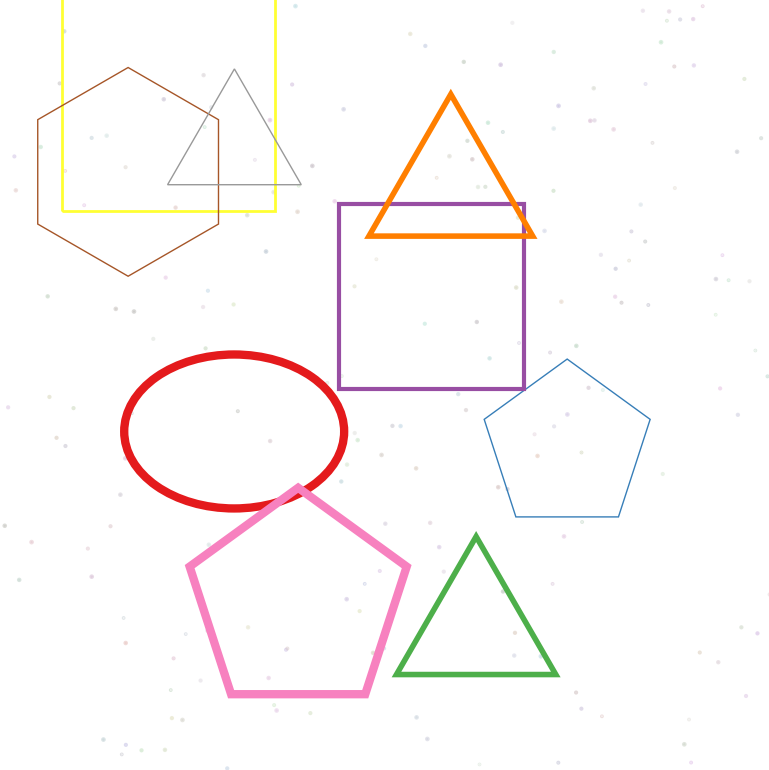[{"shape": "oval", "thickness": 3, "radius": 0.71, "center": [0.304, 0.44]}, {"shape": "pentagon", "thickness": 0.5, "radius": 0.57, "center": [0.737, 0.42]}, {"shape": "triangle", "thickness": 2, "radius": 0.6, "center": [0.618, 0.184]}, {"shape": "square", "thickness": 1.5, "radius": 0.6, "center": [0.561, 0.615]}, {"shape": "triangle", "thickness": 2, "radius": 0.61, "center": [0.585, 0.755]}, {"shape": "square", "thickness": 1, "radius": 0.69, "center": [0.219, 0.865]}, {"shape": "hexagon", "thickness": 0.5, "radius": 0.68, "center": [0.166, 0.777]}, {"shape": "pentagon", "thickness": 3, "radius": 0.74, "center": [0.387, 0.218]}, {"shape": "triangle", "thickness": 0.5, "radius": 0.5, "center": [0.304, 0.81]}]